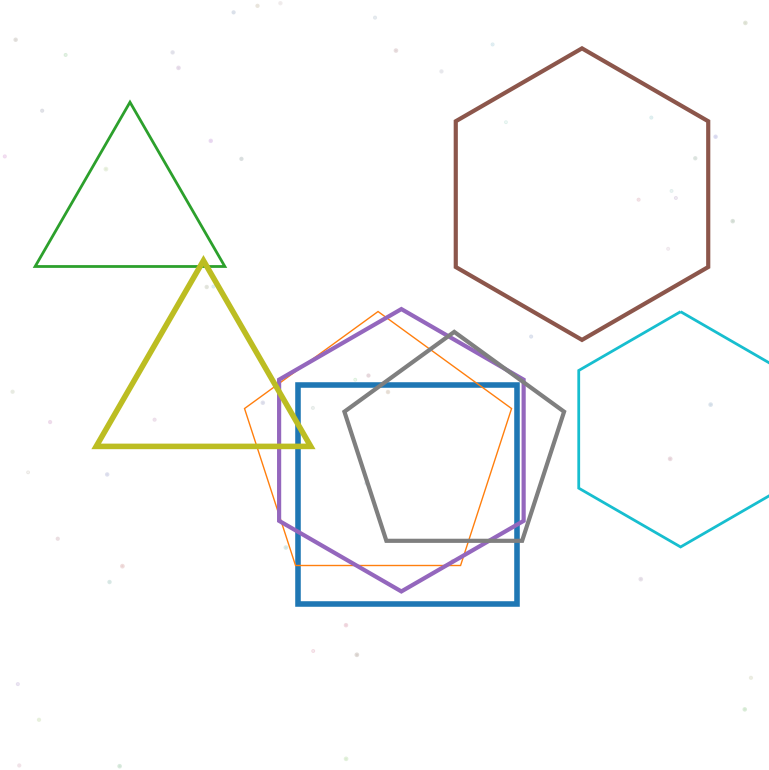[{"shape": "square", "thickness": 2, "radius": 0.71, "center": [0.53, 0.358]}, {"shape": "pentagon", "thickness": 0.5, "radius": 0.91, "center": [0.491, 0.413]}, {"shape": "triangle", "thickness": 1, "radius": 0.71, "center": [0.169, 0.725]}, {"shape": "hexagon", "thickness": 1.5, "radius": 0.92, "center": [0.521, 0.415]}, {"shape": "hexagon", "thickness": 1.5, "radius": 0.95, "center": [0.756, 0.748]}, {"shape": "pentagon", "thickness": 1.5, "radius": 0.75, "center": [0.59, 0.419]}, {"shape": "triangle", "thickness": 2, "radius": 0.8, "center": [0.264, 0.501]}, {"shape": "hexagon", "thickness": 1, "radius": 0.76, "center": [0.884, 0.442]}]